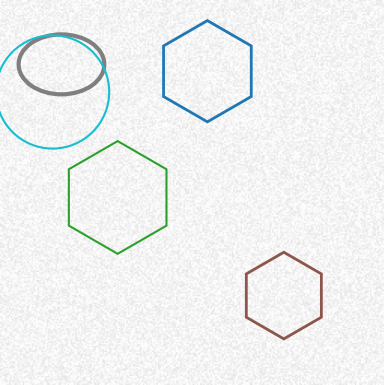[{"shape": "hexagon", "thickness": 2, "radius": 0.66, "center": [0.539, 0.815]}, {"shape": "hexagon", "thickness": 1.5, "radius": 0.73, "center": [0.306, 0.487]}, {"shape": "hexagon", "thickness": 2, "radius": 0.56, "center": [0.737, 0.232]}, {"shape": "oval", "thickness": 3, "radius": 0.56, "center": [0.16, 0.833]}, {"shape": "circle", "thickness": 1.5, "radius": 0.74, "center": [0.136, 0.761]}]